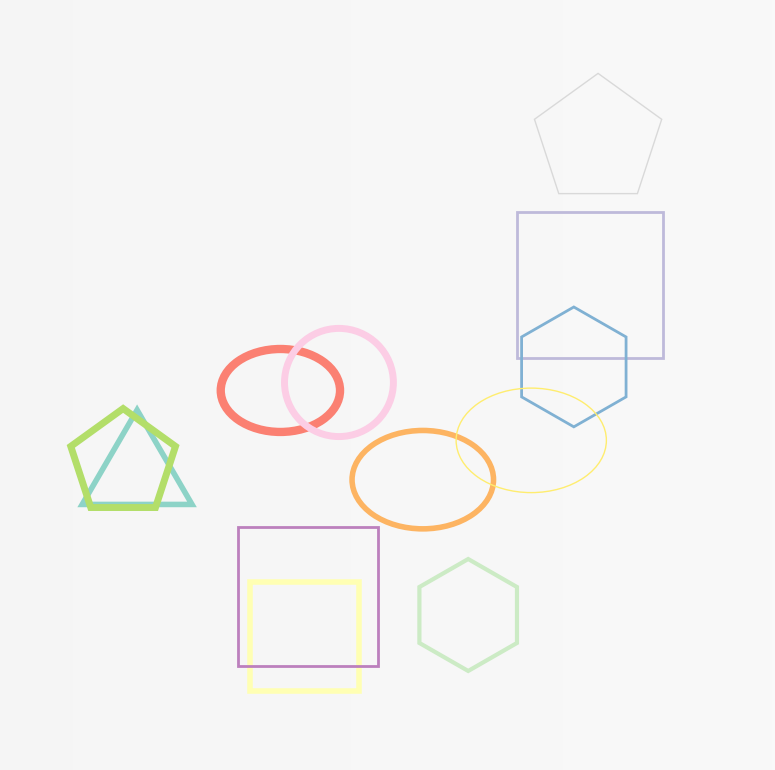[{"shape": "triangle", "thickness": 2, "radius": 0.41, "center": [0.177, 0.386]}, {"shape": "square", "thickness": 2, "radius": 0.35, "center": [0.393, 0.173]}, {"shape": "square", "thickness": 1, "radius": 0.47, "center": [0.761, 0.63]}, {"shape": "oval", "thickness": 3, "radius": 0.38, "center": [0.362, 0.493]}, {"shape": "hexagon", "thickness": 1, "radius": 0.39, "center": [0.74, 0.523]}, {"shape": "oval", "thickness": 2, "radius": 0.46, "center": [0.546, 0.377]}, {"shape": "pentagon", "thickness": 2.5, "radius": 0.36, "center": [0.159, 0.398]}, {"shape": "circle", "thickness": 2.5, "radius": 0.35, "center": [0.437, 0.503]}, {"shape": "pentagon", "thickness": 0.5, "radius": 0.43, "center": [0.772, 0.818]}, {"shape": "square", "thickness": 1, "radius": 0.45, "center": [0.397, 0.225]}, {"shape": "hexagon", "thickness": 1.5, "radius": 0.36, "center": [0.604, 0.201]}, {"shape": "oval", "thickness": 0.5, "radius": 0.48, "center": [0.685, 0.428]}]